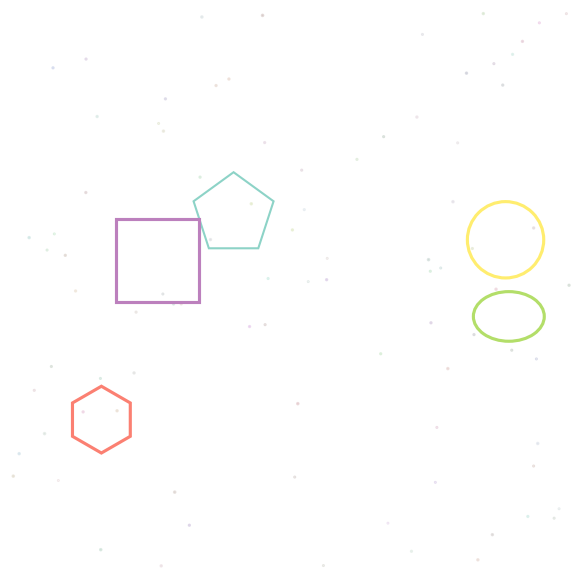[{"shape": "pentagon", "thickness": 1, "radius": 0.36, "center": [0.404, 0.628]}, {"shape": "hexagon", "thickness": 1.5, "radius": 0.29, "center": [0.176, 0.273]}, {"shape": "oval", "thickness": 1.5, "radius": 0.31, "center": [0.881, 0.451]}, {"shape": "square", "thickness": 1.5, "radius": 0.36, "center": [0.273, 0.549]}, {"shape": "circle", "thickness": 1.5, "radius": 0.33, "center": [0.875, 0.584]}]